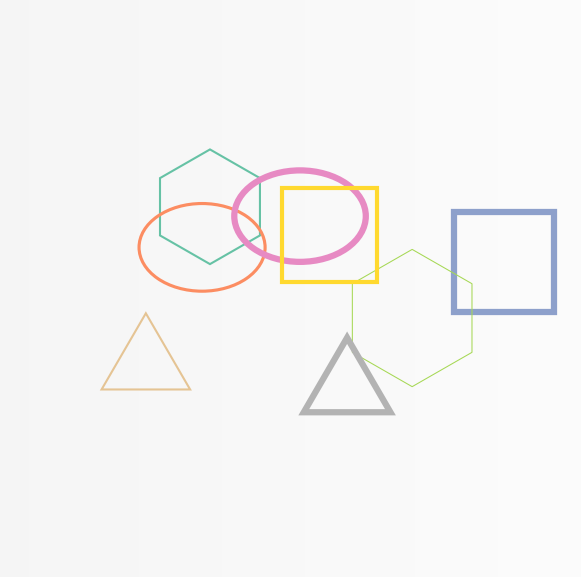[{"shape": "hexagon", "thickness": 1, "radius": 0.5, "center": [0.361, 0.641]}, {"shape": "oval", "thickness": 1.5, "radius": 0.54, "center": [0.348, 0.571]}, {"shape": "square", "thickness": 3, "radius": 0.43, "center": [0.867, 0.546]}, {"shape": "oval", "thickness": 3, "radius": 0.57, "center": [0.516, 0.625]}, {"shape": "hexagon", "thickness": 0.5, "radius": 0.59, "center": [0.709, 0.448]}, {"shape": "square", "thickness": 2, "radius": 0.41, "center": [0.567, 0.593]}, {"shape": "triangle", "thickness": 1, "radius": 0.44, "center": [0.251, 0.369]}, {"shape": "triangle", "thickness": 3, "radius": 0.43, "center": [0.597, 0.328]}]